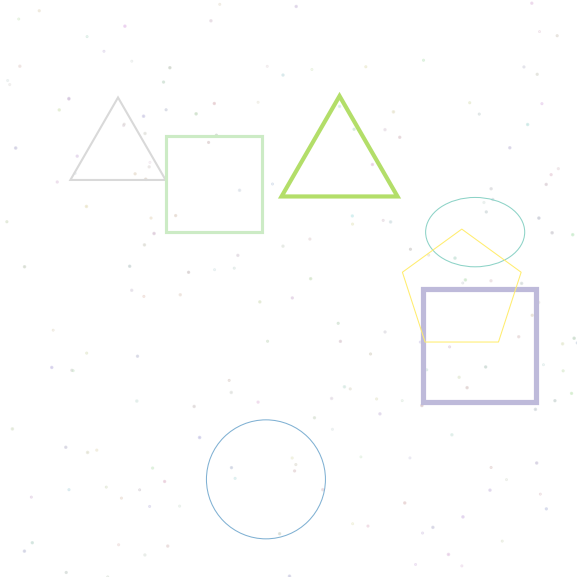[{"shape": "oval", "thickness": 0.5, "radius": 0.43, "center": [0.823, 0.597]}, {"shape": "square", "thickness": 2.5, "radius": 0.49, "center": [0.83, 0.401]}, {"shape": "circle", "thickness": 0.5, "radius": 0.52, "center": [0.461, 0.169]}, {"shape": "triangle", "thickness": 2, "radius": 0.58, "center": [0.588, 0.717]}, {"shape": "triangle", "thickness": 1, "radius": 0.48, "center": [0.204, 0.735]}, {"shape": "square", "thickness": 1.5, "radius": 0.42, "center": [0.37, 0.68]}, {"shape": "pentagon", "thickness": 0.5, "radius": 0.54, "center": [0.8, 0.494]}]